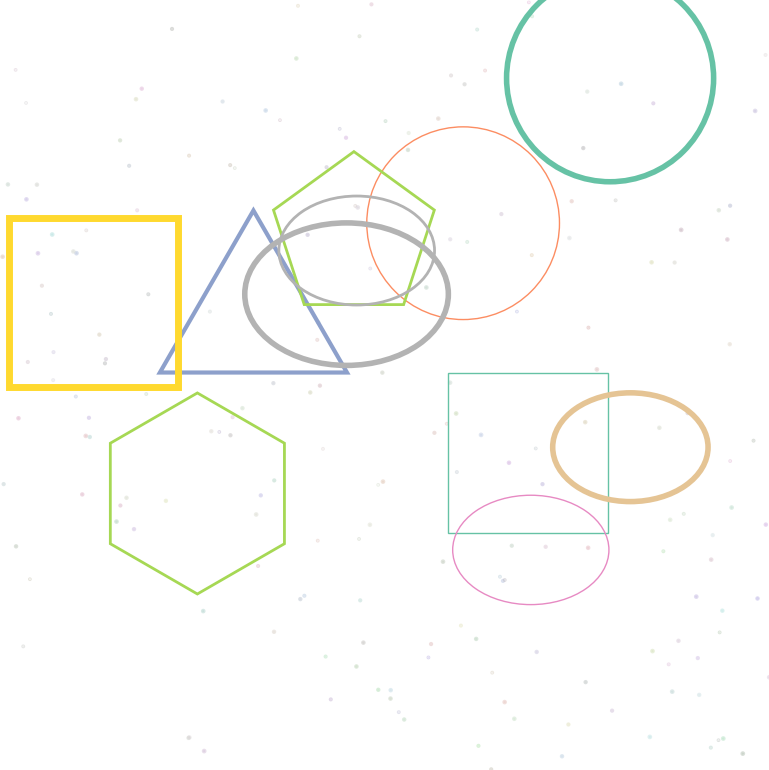[{"shape": "square", "thickness": 0.5, "radius": 0.52, "center": [0.686, 0.412]}, {"shape": "circle", "thickness": 2, "radius": 0.67, "center": [0.792, 0.898]}, {"shape": "circle", "thickness": 0.5, "radius": 0.63, "center": [0.601, 0.71]}, {"shape": "triangle", "thickness": 1.5, "radius": 0.7, "center": [0.329, 0.586]}, {"shape": "oval", "thickness": 0.5, "radius": 0.51, "center": [0.689, 0.286]}, {"shape": "hexagon", "thickness": 1, "radius": 0.65, "center": [0.256, 0.359]}, {"shape": "pentagon", "thickness": 1, "radius": 0.55, "center": [0.46, 0.693]}, {"shape": "square", "thickness": 2.5, "radius": 0.55, "center": [0.121, 0.607]}, {"shape": "oval", "thickness": 2, "radius": 0.5, "center": [0.819, 0.419]}, {"shape": "oval", "thickness": 1, "radius": 0.51, "center": [0.463, 0.675]}, {"shape": "oval", "thickness": 2, "radius": 0.66, "center": [0.45, 0.618]}]